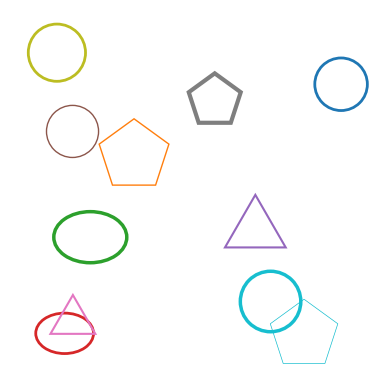[{"shape": "circle", "thickness": 2, "radius": 0.34, "center": [0.886, 0.781]}, {"shape": "pentagon", "thickness": 1, "radius": 0.48, "center": [0.348, 0.596]}, {"shape": "oval", "thickness": 2.5, "radius": 0.47, "center": [0.235, 0.384]}, {"shape": "oval", "thickness": 2, "radius": 0.38, "center": [0.168, 0.134]}, {"shape": "triangle", "thickness": 1.5, "radius": 0.46, "center": [0.663, 0.403]}, {"shape": "circle", "thickness": 1, "radius": 0.34, "center": [0.188, 0.659]}, {"shape": "triangle", "thickness": 1.5, "radius": 0.34, "center": [0.189, 0.166]}, {"shape": "pentagon", "thickness": 3, "radius": 0.35, "center": [0.558, 0.739]}, {"shape": "circle", "thickness": 2, "radius": 0.37, "center": [0.148, 0.863]}, {"shape": "circle", "thickness": 2.5, "radius": 0.39, "center": [0.703, 0.217]}, {"shape": "pentagon", "thickness": 0.5, "radius": 0.46, "center": [0.79, 0.131]}]